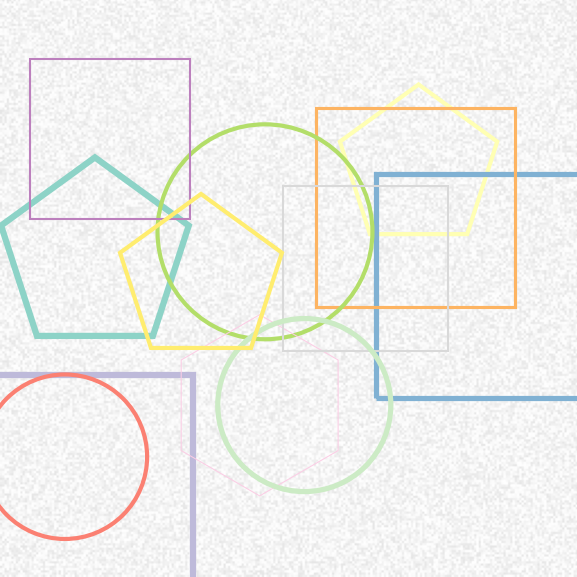[{"shape": "pentagon", "thickness": 3, "radius": 0.85, "center": [0.164, 0.556]}, {"shape": "pentagon", "thickness": 2, "radius": 0.72, "center": [0.725, 0.71]}, {"shape": "square", "thickness": 3, "radius": 0.94, "center": [0.145, 0.16]}, {"shape": "circle", "thickness": 2, "radius": 0.71, "center": [0.112, 0.208]}, {"shape": "square", "thickness": 2.5, "radius": 0.97, "center": [0.845, 0.504]}, {"shape": "square", "thickness": 1.5, "radius": 0.86, "center": [0.719, 0.64]}, {"shape": "circle", "thickness": 2, "radius": 0.93, "center": [0.459, 0.598]}, {"shape": "hexagon", "thickness": 0.5, "radius": 0.78, "center": [0.45, 0.297]}, {"shape": "square", "thickness": 1, "radius": 0.71, "center": [0.632, 0.534]}, {"shape": "square", "thickness": 1, "radius": 0.7, "center": [0.191, 0.759]}, {"shape": "circle", "thickness": 2.5, "radius": 0.75, "center": [0.527, 0.298]}, {"shape": "pentagon", "thickness": 2, "radius": 0.74, "center": [0.348, 0.516]}]